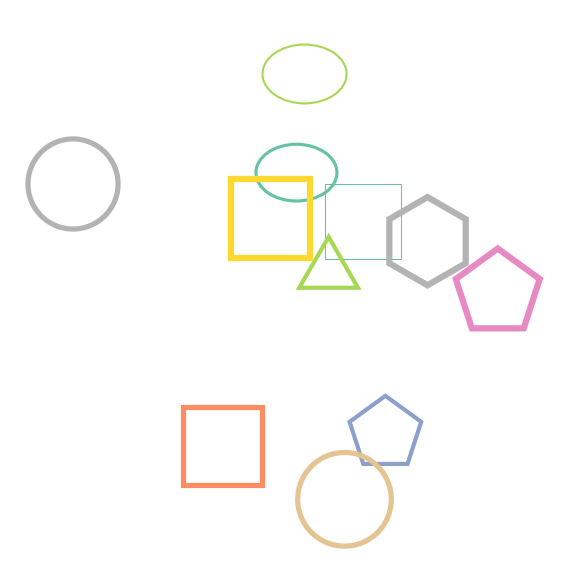[{"shape": "square", "thickness": 0.5, "radius": 0.33, "center": [0.628, 0.615]}, {"shape": "oval", "thickness": 1.5, "radius": 0.35, "center": [0.513, 0.7]}, {"shape": "square", "thickness": 2.5, "radius": 0.34, "center": [0.386, 0.227]}, {"shape": "pentagon", "thickness": 2, "radius": 0.33, "center": [0.667, 0.249]}, {"shape": "pentagon", "thickness": 3, "radius": 0.38, "center": [0.862, 0.492]}, {"shape": "triangle", "thickness": 2, "radius": 0.29, "center": [0.569, 0.53]}, {"shape": "oval", "thickness": 1, "radius": 0.36, "center": [0.527, 0.871]}, {"shape": "square", "thickness": 3, "radius": 0.34, "center": [0.468, 0.621]}, {"shape": "circle", "thickness": 2.5, "radius": 0.41, "center": [0.597, 0.134]}, {"shape": "hexagon", "thickness": 3, "radius": 0.38, "center": [0.74, 0.581]}, {"shape": "circle", "thickness": 2.5, "radius": 0.39, "center": [0.126, 0.681]}]